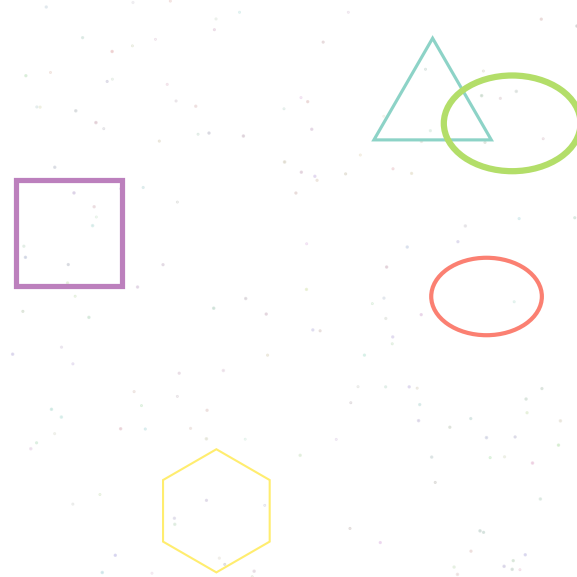[{"shape": "triangle", "thickness": 1.5, "radius": 0.59, "center": [0.749, 0.816]}, {"shape": "oval", "thickness": 2, "radius": 0.48, "center": [0.842, 0.486]}, {"shape": "oval", "thickness": 3, "radius": 0.59, "center": [0.887, 0.786]}, {"shape": "square", "thickness": 2.5, "radius": 0.46, "center": [0.12, 0.595]}, {"shape": "hexagon", "thickness": 1, "radius": 0.53, "center": [0.375, 0.115]}]